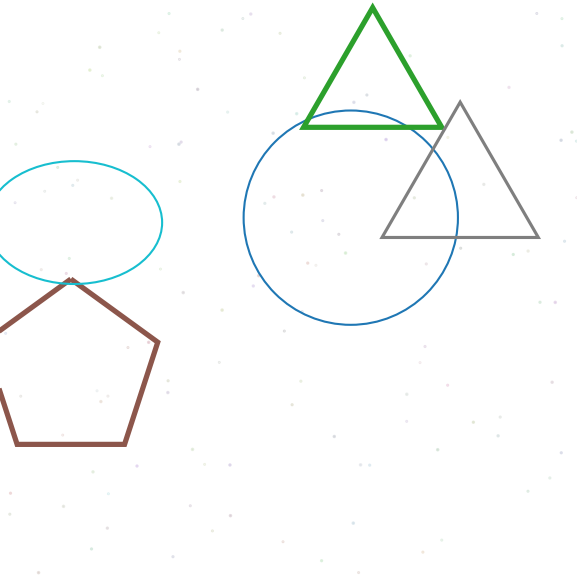[{"shape": "circle", "thickness": 1, "radius": 0.93, "center": [0.607, 0.622]}, {"shape": "triangle", "thickness": 2.5, "radius": 0.69, "center": [0.645, 0.848]}, {"shape": "pentagon", "thickness": 2.5, "radius": 0.79, "center": [0.123, 0.358]}, {"shape": "triangle", "thickness": 1.5, "radius": 0.78, "center": [0.797, 0.666]}, {"shape": "oval", "thickness": 1, "radius": 0.76, "center": [0.129, 0.614]}]